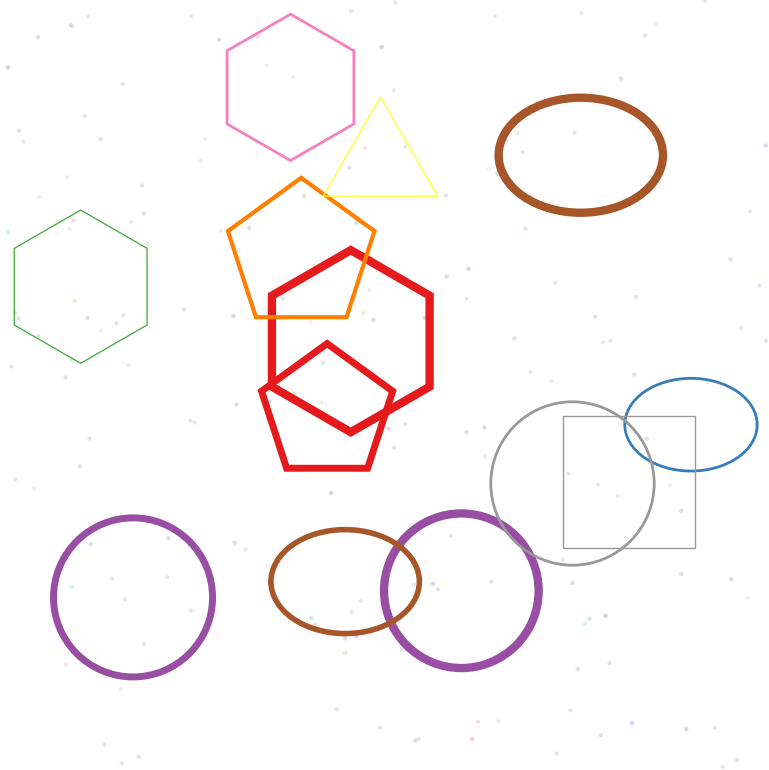[{"shape": "hexagon", "thickness": 3, "radius": 0.59, "center": [0.456, 0.557]}, {"shape": "pentagon", "thickness": 2.5, "radius": 0.45, "center": [0.425, 0.464]}, {"shape": "oval", "thickness": 1, "radius": 0.43, "center": [0.897, 0.448]}, {"shape": "hexagon", "thickness": 0.5, "radius": 0.5, "center": [0.105, 0.628]}, {"shape": "circle", "thickness": 3, "radius": 0.5, "center": [0.599, 0.233]}, {"shape": "circle", "thickness": 2.5, "radius": 0.52, "center": [0.173, 0.224]}, {"shape": "pentagon", "thickness": 1.5, "radius": 0.5, "center": [0.391, 0.669]}, {"shape": "triangle", "thickness": 0.5, "radius": 0.43, "center": [0.494, 0.788]}, {"shape": "oval", "thickness": 2, "radius": 0.48, "center": [0.448, 0.245]}, {"shape": "oval", "thickness": 3, "radius": 0.53, "center": [0.754, 0.798]}, {"shape": "hexagon", "thickness": 1, "radius": 0.48, "center": [0.377, 0.887]}, {"shape": "circle", "thickness": 1, "radius": 0.53, "center": [0.743, 0.372]}, {"shape": "square", "thickness": 0.5, "radius": 0.43, "center": [0.817, 0.374]}]